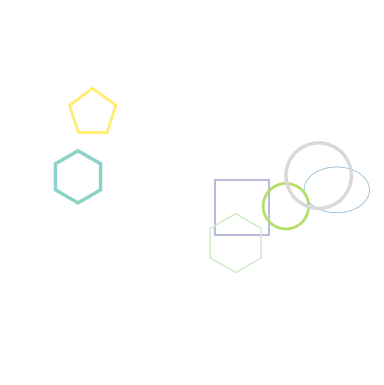[{"shape": "hexagon", "thickness": 2.5, "radius": 0.34, "center": [0.203, 0.541]}, {"shape": "square", "thickness": 1.5, "radius": 0.35, "center": [0.628, 0.461]}, {"shape": "oval", "thickness": 0.5, "radius": 0.42, "center": [0.875, 0.507]}, {"shape": "circle", "thickness": 2, "radius": 0.3, "center": [0.743, 0.464]}, {"shape": "circle", "thickness": 2.5, "radius": 0.42, "center": [0.828, 0.544]}, {"shape": "hexagon", "thickness": 1, "radius": 0.38, "center": [0.612, 0.369]}, {"shape": "pentagon", "thickness": 2, "radius": 0.32, "center": [0.241, 0.707]}]